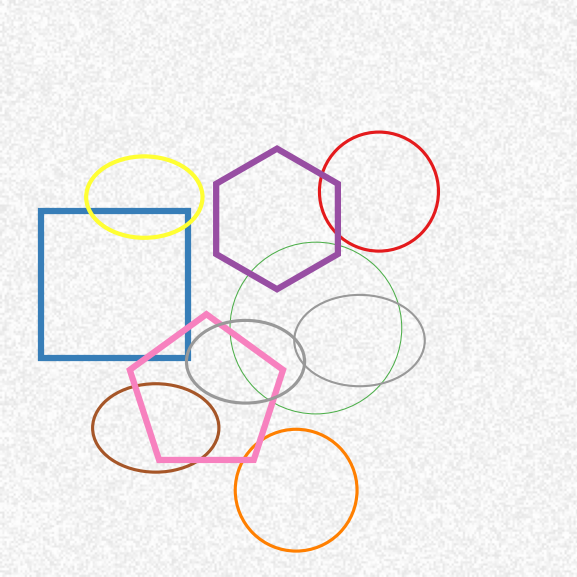[{"shape": "circle", "thickness": 1.5, "radius": 0.52, "center": [0.656, 0.667]}, {"shape": "square", "thickness": 3, "radius": 0.63, "center": [0.198, 0.507]}, {"shape": "circle", "thickness": 0.5, "radius": 0.74, "center": [0.547, 0.431]}, {"shape": "hexagon", "thickness": 3, "radius": 0.61, "center": [0.48, 0.62]}, {"shape": "circle", "thickness": 1.5, "radius": 0.53, "center": [0.513, 0.15]}, {"shape": "oval", "thickness": 2, "radius": 0.5, "center": [0.25, 0.658]}, {"shape": "oval", "thickness": 1.5, "radius": 0.55, "center": [0.27, 0.258]}, {"shape": "pentagon", "thickness": 3, "radius": 0.7, "center": [0.357, 0.316]}, {"shape": "oval", "thickness": 1, "radius": 0.56, "center": [0.623, 0.409]}, {"shape": "oval", "thickness": 1.5, "radius": 0.51, "center": [0.425, 0.373]}]